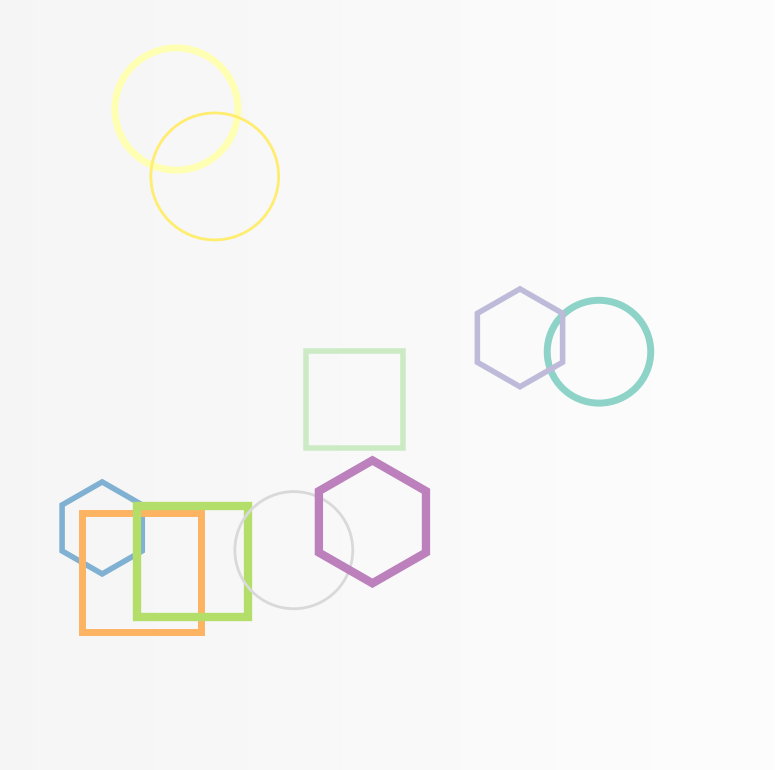[{"shape": "circle", "thickness": 2.5, "radius": 0.33, "center": [0.773, 0.543]}, {"shape": "circle", "thickness": 2.5, "radius": 0.4, "center": [0.228, 0.858]}, {"shape": "hexagon", "thickness": 2, "radius": 0.32, "center": [0.671, 0.561]}, {"shape": "hexagon", "thickness": 2, "radius": 0.3, "center": [0.132, 0.314]}, {"shape": "square", "thickness": 2.5, "radius": 0.39, "center": [0.182, 0.256]}, {"shape": "square", "thickness": 3, "radius": 0.36, "center": [0.249, 0.271]}, {"shape": "circle", "thickness": 1, "radius": 0.38, "center": [0.379, 0.285]}, {"shape": "hexagon", "thickness": 3, "radius": 0.4, "center": [0.481, 0.322]}, {"shape": "square", "thickness": 2, "radius": 0.31, "center": [0.457, 0.481]}, {"shape": "circle", "thickness": 1, "radius": 0.41, "center": [0.277, 0.771]}]